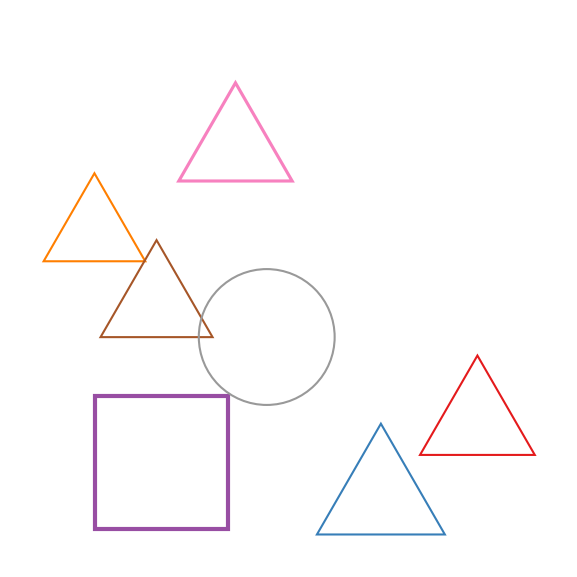[{"shape": "triangle", "thickness": 1, "radius": 0.57, "center": [0.827, 0.269]}, {"shape": "triangle", "thickness": 1, "radius": 0.64, "center": [0.66, 0.138]}, {"shape": "square", "thickness": 2, "radius": 0.58, "center": [0.28, 0.198]}, {"shape": "triangle", "thickness": 1, "radius": 0.51, "center": [0.164, 0.598]}, {"shape": "triangle", "thickness": 1, "radius": 0.56, "center": [0.271, 0.471]}, {"shape": "triangle", "thickness": 1.5, "radius": 0.57, "center": [0.408, 0.742]}, {"shape": "circle", "thickness": 1, "radius": 0.59, "center": [0.462, 0.416]}]